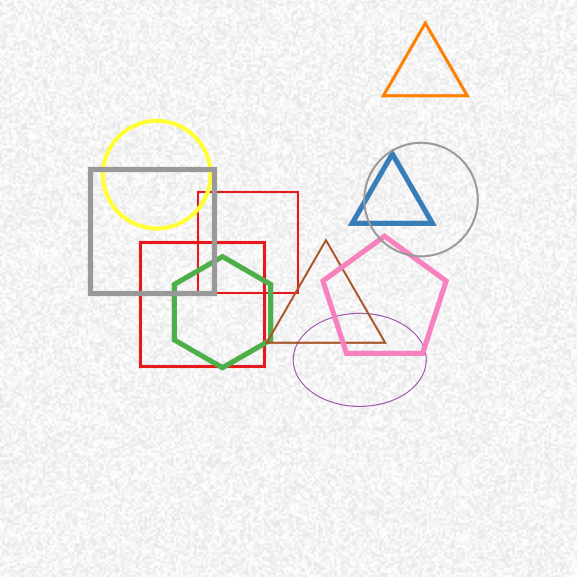[{"shape": "square", "thickness": 1, "radius": 0.43, "center": [0.429, 0.579]}, {"shape": "square", "thickness": 1.5, "radius": 0.54, "center": [0.349, 0.473]}, {"shape": "triangle", "thickness": 2.5, "radius": 0.4, "center": [0.679, 0.652]}, {"shape": "hexagon", "thickness": 2.5, "radius": 0.48, "center": [0.385, 0.459]}, {"shape": "oval", "thickness": 0.5, "radius": 0.58, "center": [0.623, 0.376]}, {"shape": "triangle", "thickness": 1.5, "radius": 0.42, "center": [0.736, 0.875]}, {"shape": "circle", "thickness": 2, "radius": 0.47, "center": [0.271, 0.697]}, {"shape": "triangle", "thickness": 1, "radius": 0.59, "center": [0.564, 0.465]}, {"shape": "pentagon", "thickness": 2.5, "radius": 0.56, "center": [0.666, 0.478]}, {"shape": "square", "thickness": 2.5, "radius": 0.54, "center": [0.263, 0.599]}, {"shape": "circle", "thickness": 1, "radius": 0.49, "center": [0.729, 0.654]}]